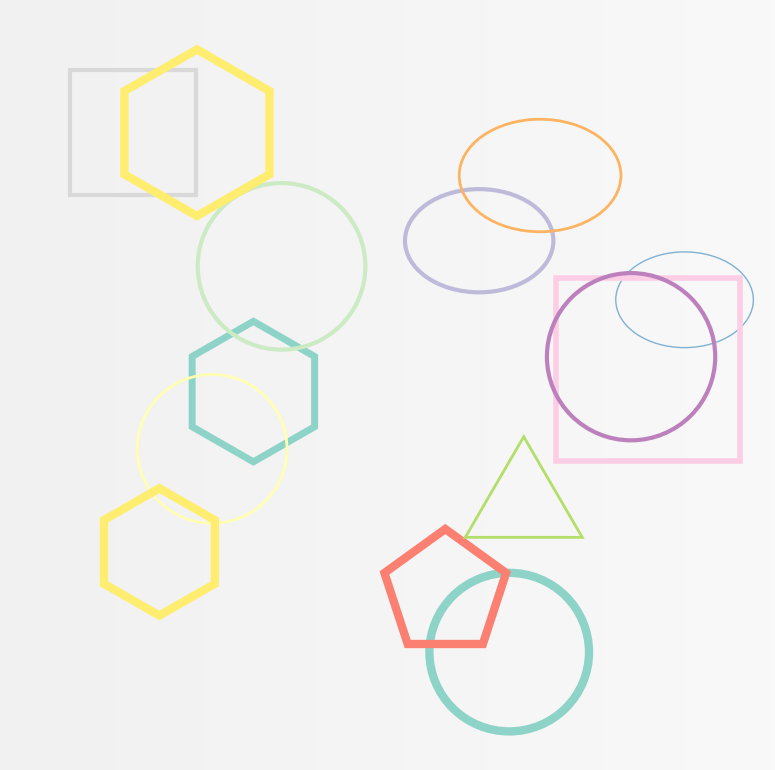[{"shape": "circle", "thickness": 3, "radius": 0.51, "center": [0.657, 0.153]}, {"shape": "hexagon", "thickness": 2.5, "radius": 0.46, "center": [0.327, 0.491]}, {"shape": "circle", "thickness": 1, "radius": 0.48, "center": [0.274, 0.417]}, {"shape": "oval", "thickness": 1.5, "radius": 0.48, "center": [0.618, 0.687]}, {"shape": "pentagon", "thickness": 3, "radius": 0.41, "center": [0.575, 0.23]}, {"shape": "oval", "thickness": 0.5, "radius": 0.44, "center": [0.883, 0.611]}, {"shape": "oval", "thickness": 1, "radius": 0.52, "center": [0.697, 0.772]}, {"shape": "triangle", "thickness": 1, "radius": 0.44, "center": [0.676, 0.346]}, {"shape": "square", "thickness": 2, "radius": 0.59, "center": [0.836, 0.52]}, {"shape": "square", "thickness": 1.5, "radius": 0.41, "center": [0.172, 0.828]}, {"shape": "circle", "thickness": 1.5, "radius": 0.54, "center": [0.814, 0.537]}, {"shape": "circle", "thickness": 1.5, "radius": 0.54, "center": [0.363, 0.654]}, {"shape": "hexagon", "thickness": 3, "radius": 0.41, "center": [0.206, 0.283]}, {"shape": "hexagon", "thickness": 3, "radius": 0.54, "center": [0.254, 0.828]}]